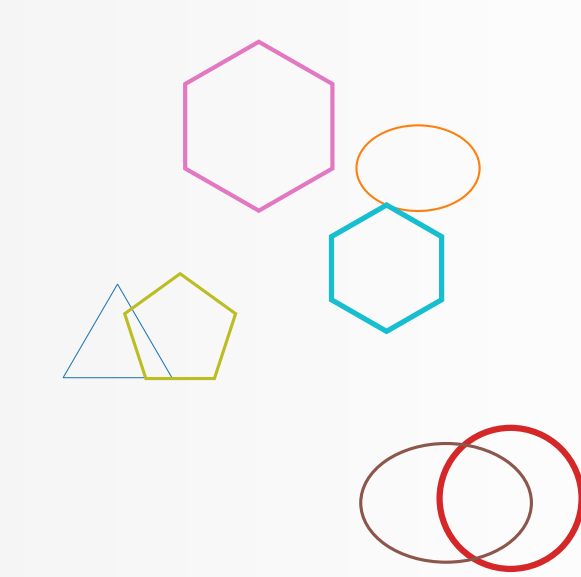[{"shape": "triangle", "thickness": 0.5, "radius": 0.54, "center": [0.202, 0.399]}, {"shape": "oval", "thickness": 1, "radius": 0.53, "center": [0.719, 0.708]}, {"shape": "circle", "thickness": 3, "radius": 0.61, "center": [0.878, 0.136]}, {"shape": "oval", "thickness": 1.5, "radius": 0.73, "center": [0.767, 0.128]}, {"shape": "hexagon", "thickness": 2, "radius": 0.73, "center": [0.445, 0.781]}, {"shape": "pentagon", "thickness": 1.5, "radius": 0.5, "center": [0.31, 0.425]}, {"shape": "hexagon", "thickness": 2.5, "radius": 0.55, "center": [0.665, 0.535]}]